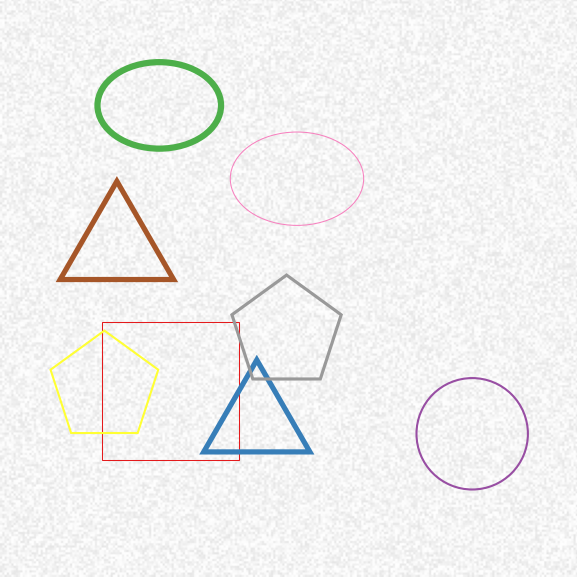[{"shape": "square", "thickness": 0.5, "radius": 0.59, "center": [0.295, 0.322]}, {"shape": "triangle", "thickness": 2.5, "radius": 0.53, "center": [0.445, 0.27]}, {"shape": "oval", "thickness": 3, "radius": 0.53, "center": [0.276, 0.817]}, {"shape": "circle", "thickness": 1, "radius": 0.48, "center": [0.818, 0.248]}, {"shape": "pentagon", "thickness": 1, "radius": 0.49, "center": [0.181, 0.329]}, {"shape": "triangle", "thickness": 2.5, "radius": 0.57, "center": [0.202, 0.572]}, {"shape": "oval", "thickness": 0.5, "radius": 0.58, "center": [0.514, 0.69]}, {"shape": "pentagon", "thickness": 1.5, "radius": 0.5, "center": [0.496, 0.423]}]